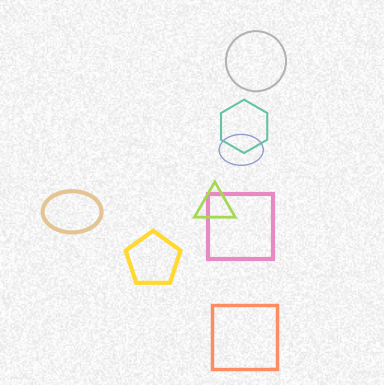[{"shape": "hexagon", "thickness": 1.5, "radius": 0.35, "center": [0.634, 0.672]}, {"shape": "square", "thickness": 2.5, "radius": 0.42, "center": [0.635, 0.124]}, {"shape": "oval", "thickness": 1, "radius": 0.29, "center": [0.627, 0.611]}, {"shape": "square", "thickness": 3, "radius": 0.42, "center": [0.625, 0.411]}, {"shape": "triangle", "thickness": 2, "radius": 0.31, "center": [0.558, 0.466]}, {"shape": "pentagon", "thickness": 3, "radius": 0.37, "center": [0.398, 0.326]}, {"shape": "oval", "thickness": 3, "radius": 0.38, "center": [0.187, 0.45]}, {"shape": "circle", "thickness": 1.5, "radius": 0.39, "center": [0.665, 0.841]}]